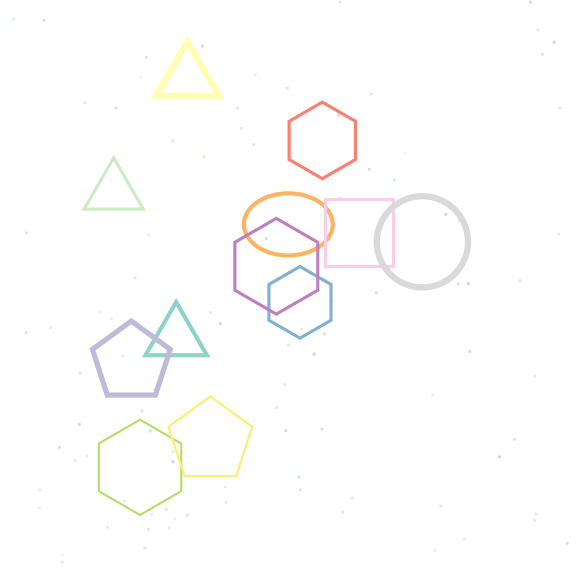[{"shape": "triangle", "thickness": 2, "radius": 0.31, "center": [0.305, 0.415]}, {"shape": "triangle", "thickness": 3, "radius": 0.31, "center": [0.325, 0.864]}, {"shape": "pentagon", "thickness": 2.5, "radius": 0.35, "center": [0.227, 0.372]}, {"shape": "hexagon", "thickness": 1.5, "radius": 0.33, "center": [0.558, 0.756]}, {"shape": "hexagon", "thickness": 1.5, "radius": 0.31, "center": [0.519, 0.476]}, {"shape": "oval", "thickness": 2, "radius": 0.38, "center": [0.499, 0.611]}, {"shape": "hexagon", "thickness": 1, "radius": 0.41, "center": [0.242, 0.19]}, {"shape": "square", "thickness": 1.5, "radius": 0.29, "center": [0.622, 0.597]}, {"shape": "circle", "thickness": 3, "radius": 0.39, "center": [0.731, 0.58]}, {"shape": "hexagon", "thickness": 1.5, "radius": 0.41, "center": [0.478, 0.538]}, {"shape": "triangle", "thickness": 1.5, "radius": 0.3, "center": [0.197, 0.667]}, {"shape": "pentagon", "thickness": 1, "radius": 0.38, "center": [0.364, 0.236]}]